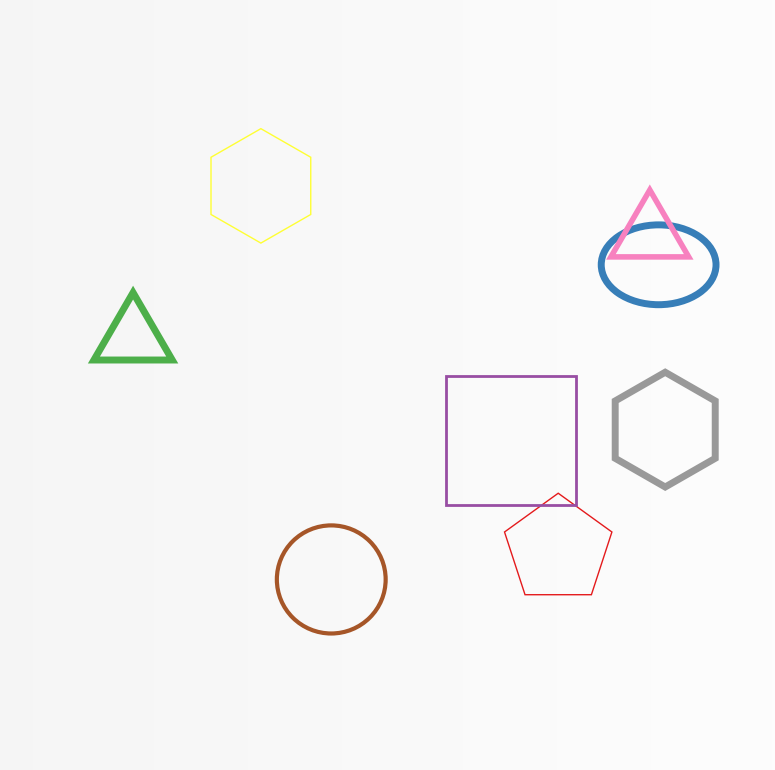[{"shape": "pentagon", "thickness": 0.5, "radius": 0.36, "center": [0.72, 0.287]}, {"shape": "oval", "thickness": 2.5, "radius": 0.37, "center": [0.85, 0.656]}, {"shape": "triangle", "thickness": 2.5, "radius": 0.29, "center": [0.172, 0.562]}, {"shape": "square", "thickness": 1, "radius": 0.42, "center": [0.659, 0.428]}, {"shape": "hexagon", "thickness": 0.5, "radius": 0.37, "center": [0.337, 0.759]}, {"shape": "circle", "thickness": 1.5, "radius": 0.35, "center": [0.427, 0.247]}, {"shape": "triangle", "thickness": 2, "radius": 0.29, "center": [0.838, 0.695]}, {"shape": "hexagon", "thickness": 2.5, "radius": 0.37, "center": [0.858, 0.442]}]